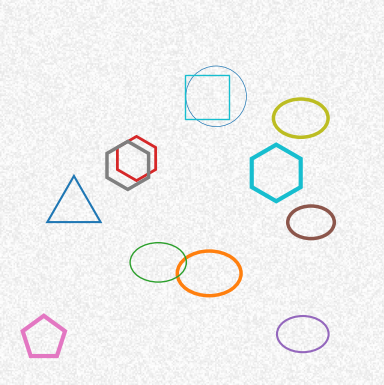[{"shape": "triangle", "thickness": 1.5, "radius": 0.4, "center": [0.192, 0.463]}, {"shape": "circle", "thickness": 0.5, "radius": 0.39, "center": [0.561, 0.75]}, {"shape": "oval", "thickness": 2.5, "radius": 0.41, "center": [0.543, 0.29]}, {"shape": "oval", "thickness": 1, "radius": 0.37, "center": [0.411, 0.319]}, {"shape": "hexagon", "thickness": 2, "radius": 0.29, "center": [0.355, 0.588]}, {"shape": "oval", "thickness": 1.5, "radius": 0.34, "center": [0.786, 0.132]}, {"shape": "oval", "thickness": 2.5, "radius": 0.3, "center": [0.808, 0.423]}, {"shape": "pentagon", "thickness": 3, "radius": 0.29, "center": [0.114, 0.122]}, {"shape": "hexagon", "thickness": 2.5, "radius": 0.31, "center": [0.332, 0.57]}, {"shape": "oval", "thickness": 2.5, "radius": 0.35, "center": [0.781, 0.693]}, {"shape": "square", "thickness": 1, "radius": 0.29, "center": [0.539, 0.747]}, {"shape": "hexagon", "thickness": 3, "radius": 0.37, "center": [0.717, 0.551]}]